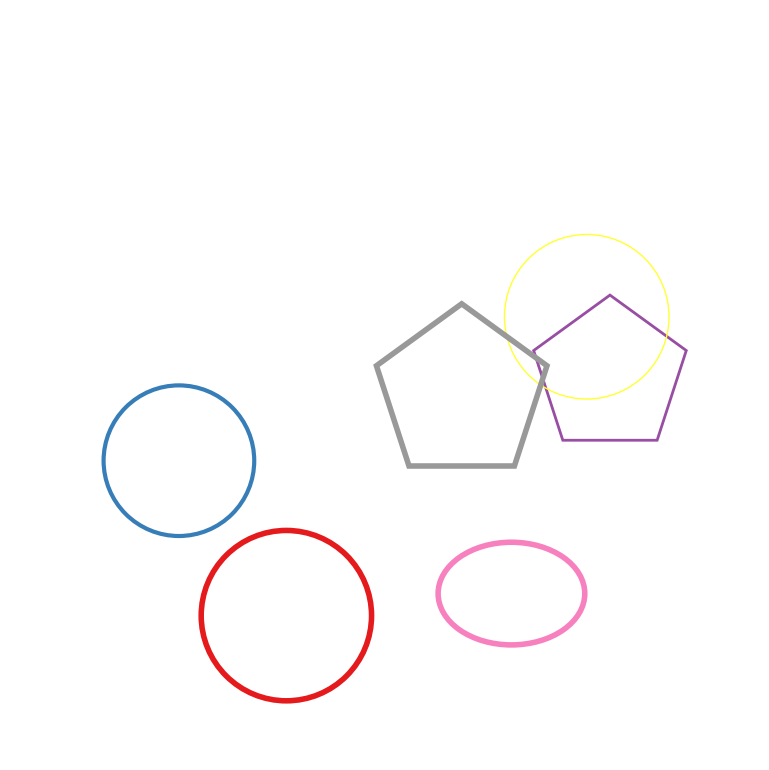[{"shape": "circle", "thickness": 2, "radius": 0.55, "center": [0.372, 0.2]}, {"shape": "circle", "thickness": 1.5, "radius": 0.49, "center": [0.232, 0.402]}, {"shape": "pentagon", "thickness": 1, "radius": 0.52, "center": [0.792, 0.513]}, {"shape": "circle", "thickness": 0.5, "radius": 0.53, "center": [0.762, 0.589]}, {"shape": "oval", "thickness": 2, "radius": 0.48, "center": [0.664, 0.229]}, {"shape": "pentagon", "thickness": 2, "radius": 0.58, "center": [0.6, 0.489]}]